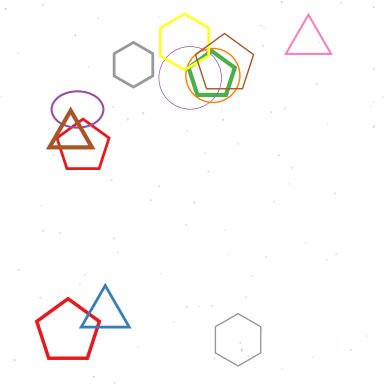[{"shape": "pentagon", "thickness": 2, "radius": 0.36, "center": [0.216, 0.62]}, {"shape": "pentagon", "thickness": 2.5, "radius": 0.43, "center": [0.177, 0.139]}, {"shape": "triangle", "thickness": 2, "radius": 0.36, "center": [0.273, 0.186]}, {"shape": "pentagon", "thickness": 3, "radius": 0.32, "center": [0.55, 0.805]}, {"shape": "oval", "thickness": 1.5, "radius": 0.34, "center": [0.201, 0.716]}, {"shape": "circle", "thickness": 0.5, "radius": 0.41, "center": [0.494, 0.798]}, {"shape": "circle", "thickness": 1, "radius": 0.35, "center": [0.553, 0.804]}, {"shape": "hexagon", "thickness": 2, "radius": 0.36, "center": [0.479, 0.891]}, {"shape": "pentagon", "thickness": 1, "radius": 0.4, "center": [0.583, 0.834]}, {"shape": "triangle", "thickness": 3, "radius": 0.32, "center": [0.184, 0.649]}, {"shape": "triangle", "thickness": 1.5, "radius": 0.34, "center": [0.801, 0.894]}, {"shape": "hexagon", "thickness": 1, "radius": 0.34, "center": [0.618, 0.117]}, {"shape": "hexagon", "thickness": 2, "radius": 0.29, "center": [0.347, 0.832]}]